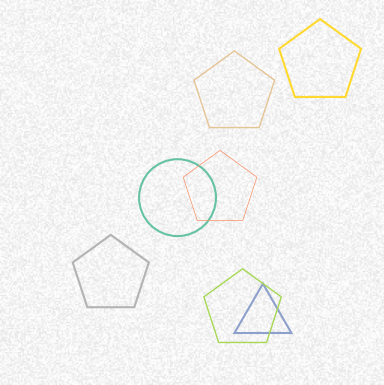[{"shape": "circle", "thickness": 1.5, "radius": 0.5, "center": [0.461, 0.487]}, {"shape": "pentagon", "thickness": 0.5, "radius": 0.5, "center": [0.571, 0.509]}, {"shape": "triangle", "thickness": 1.5, "radius": 0.43, "center": [0.683, 0.178]}, {"shape": "pentagon", "thickness": 1, "radius": 0.53, "center": [0.63, 0.196]}, {"shape": "pentagon", "thickness": 1.5, "radius": 0.56, "center": [0.831, 0.839]}, {"shape": "pentagon", "thickness": 1, "radius": 0.55, "center": [0.609, 0.758]}, {"shape": "pentagon", "thickness": 1.5, "radius": 0.52, "center": [0.288, 0.286]}]